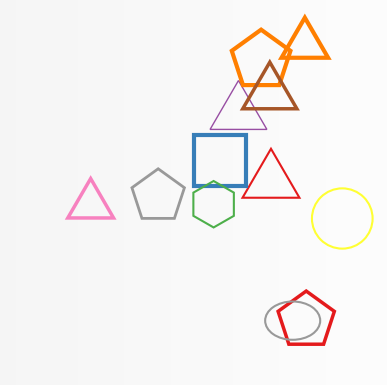[{"shape": "pentagon", "thickness": 2.5, "radius": 0.38, "center": [0.79, 0.168]}, {"shape": "triangle", "thickness": 1.5, "radius": 0.42, "center": [0.699, 0.529]}, {"shape": "square", "thickness": 3, "radius": 0.33, "center": [0.568, 0.582]}, {"shape": "hexagon", "thickness": 1.5, "radius": 0.3, "center": [0.551, 0.47]}, {"shape": "triangle", "thickness": 1, "radius": 0.42, "center": [0.615, 0.706]}, {"shape": "pentagon", "thickness": 3, "radius": 0.4, "center": [0.674, 0.843]}, {"shape": "triangle", "thickness": 3, "radius": 0.35, "center": [0.787, 0.885]}, {"shape": "circle", "thickness": 1.5, "radius": 0.39, "center": [0.883, 0.432]}, {"shape": "triangle", "thickness": 2.5, "radius": 0.4, "center": [0.696, 0.758]}, {"shape": "triangle", "thickness": 2.5, "radius": 0.34, "center": [0.234, 0.468]}, {"shape": "oval", "thickness": 1.5, "radius": 0.36, "center": [0.755, 0.167]}, {"shape": "pentagon", "thickness": 2, "radius": 0.36, "center": [0.408, 0.49]}]